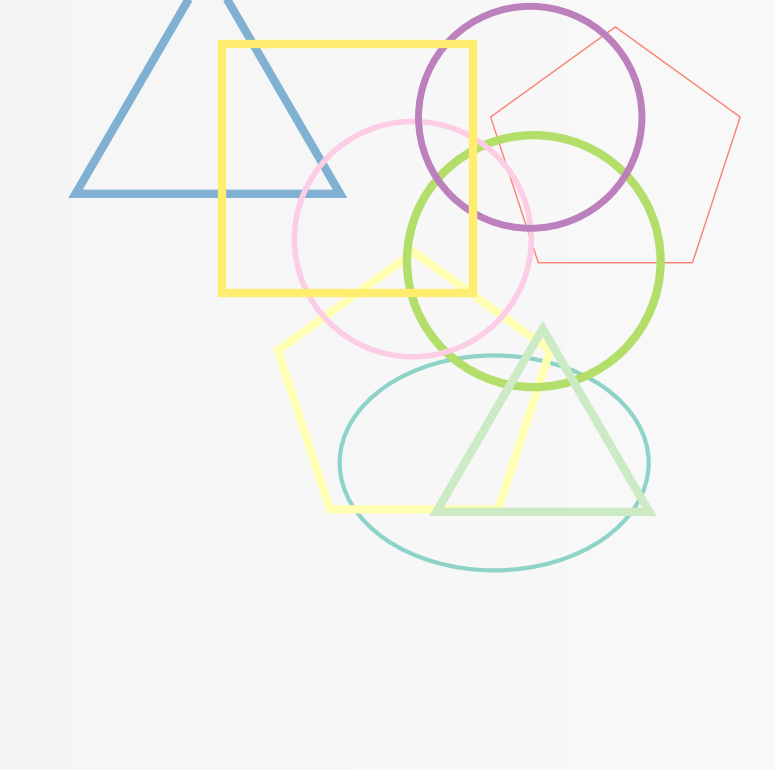[{"shape": "oval", "thickness": 1.5, "radius": 1.0, "center": [0.638, 0.399]}, {"shape": "pentagon", "thickness": 3, "radius": 0.92, "center": [0.534, 0.488]}, {"shape": "pentagon", "thickness": 0.5, "radius": 0.85, "center": [0.794, 0.796]}, {"shape": "triangle", "thickness": 3, "radius": 0.99, "center": [0.268, 0.847]}, {"shape": "circle", "thickness": 3, "radius": 0.82, "center": [0.689, 0.661]}, {"shape": "circle", "thickness": 2, "radius": 0.76, "center": [0.533, 0.689]}, {"shape": "circle", "thickness": 2.5, "radius": 0.72, "center": [0.684, 0.848]}, {"shape": "triangle", "thickness": 3, "radius": 0.79, "center": [0.7, 0.414]}, {"shape": "square", "thickness": 3, "radius": 0.81, "center": [0.448, 0.781]}]